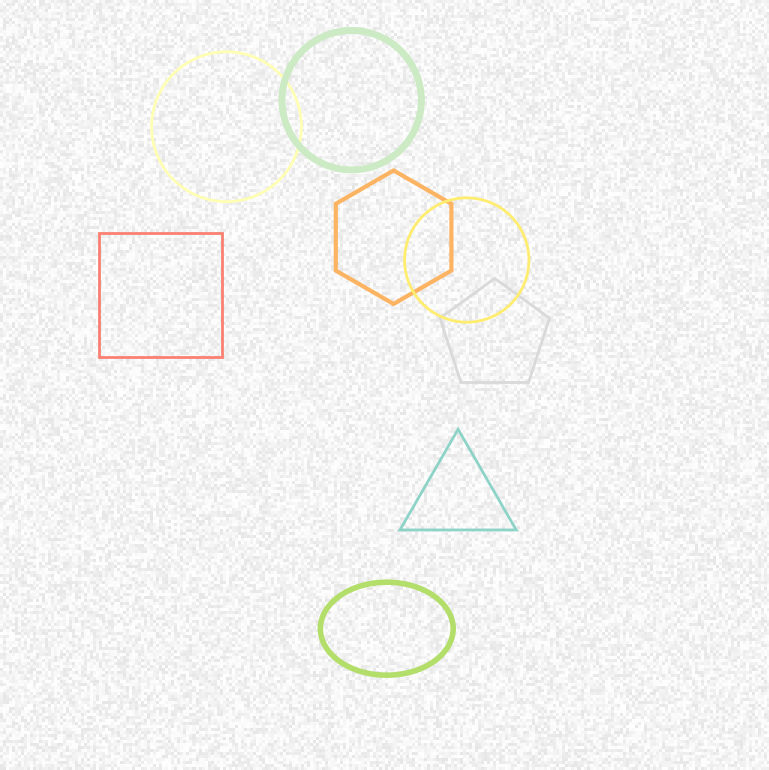[{"shape": "triangle", "thickness": 1, "radius": 0.44, "center": [0.595, 0.355]}, {"shape": "circle", "thickness": 1, "radius": 0.49, "center": [0.294, 0.835]}, {"shape": "square", "thickness": 1, "radius": 0.4, "center": [0.209, 0.617]}, {"shape": "hexagon", "thickness": 1.5, "radius": 0.43, "center": [0.511, 0.692]}, {"shape": "oval", "thickness": 2, "radius": 0.43, "center": [0.502, 0.184]}, {"shape": "pentagon", "thickness": 1, "radius": 0.37, "center": [0.643, 0.564]}, {"shape": "circle", "thickness": 2.5, "radius": 0.45, "center": [0.457, 0.87]}, {"shape": "circle", "thickness": 1, "radius": 0.4, "center": [0.606, 0.662]}]